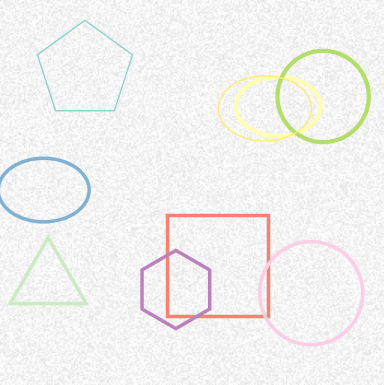[{"shape": "pentagon", "thickness": 1, "radius": 0.65, "center": [0.221, 0.817]}, {"shape": "oval", "thickness": 3, "radius": 0.55, "center": [0.722, 0.723]}, {"shape": "square", "thickness": 2.5, "radius": 0.66, "center": [0.565, 0.31]}, {"shape": "oval", "thickness": 2.5, "radius": 0.59, "center": [0.113, 0.506]}, {"shape": "circle", "thickness": 3, "radius": 0.59, "center": [0.839, 0.749]}, {"shape": "circle", "thickness": 2.5, "radius": 0.67, "center": [0.808, 0.238]}, {"shape": "hexagon", "thickness": 2.5, "radius": 0.51, "center": [0.457, 0.248]}, {"shape": "triangle", "thickness": 2.5, "radius": 0.57, "center": [0.125, 0.269]}, {"shape": "oval", "thickness": 1, "radius": 0.6, "center": [0.688, 0.718]}]